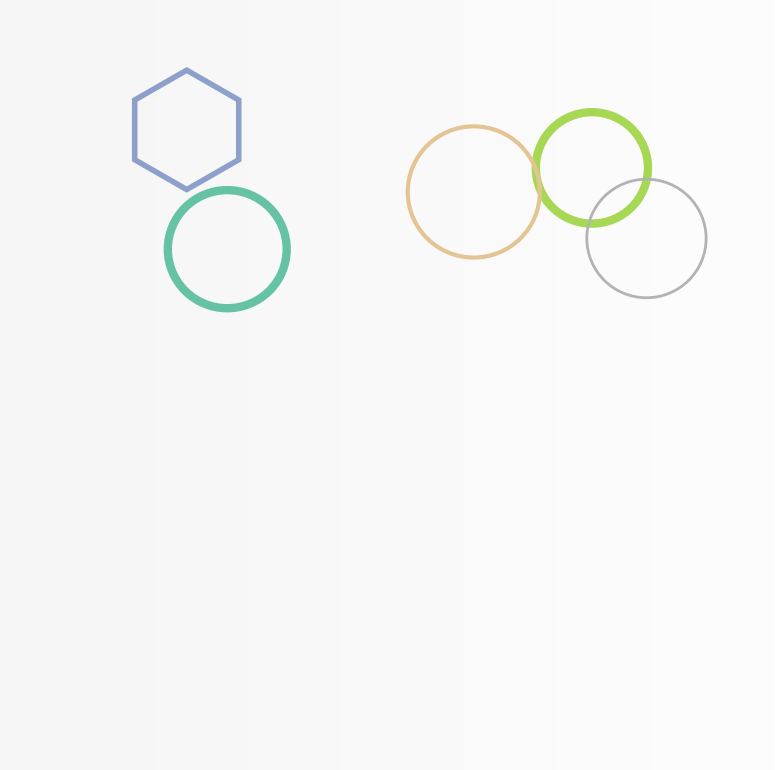[{"shape": "circle", "thickness": 3, "radius": 0.38, "center": [0.293, 0.676]}, {"shape": "hexagon", "thickness": 2, "radius": 0.39, "center": [0.241, 0.831]}, {"shape": "circle", "thickness": 3, "radius": 0.36, "center": [0.764, 0.782]}, {"shape": "circle", "thickness": 1.5, "radius": 0.43, "center": [0.611, 0.751]}, {"shape": "circle", "thickness": 1, "radius": 0.38, "center": [0.834, 0.69]}]